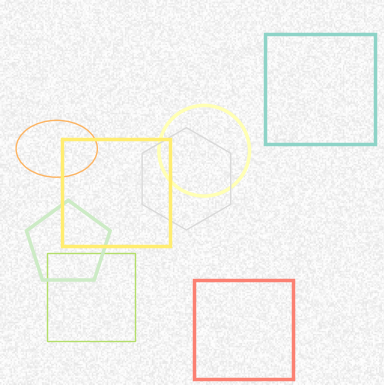[{"shape": "square", "thickness": 2.5, "radius": 0.71, "center": [0.832, 0.768]}, {"shape": "circle", "thickness": 2.5, "radius": 0.59, "center": [0.53, 0.608]}, {"shape": "square", "thickness": 2.5, "radius": 0.65, "center": [0.633, 0.144]}, {"shape": "oval", "thickness": 1, "radius": 0.53, "center": [0.147, 0.614]}, {"shape": "square", "thickness": 1, "radius": 0.57, "center": [0.237, 0.229]}, {"shape": "hexagon", "thickness": 1, "radius": 0.66, "center": [0.484, 0.536]}, {"shape": "pentagon", "thickness": 2.5, "radius": 0.57, "center": [0.177, 0.365]}, {"shape": "square", "thickness": 2.5, "radius": 0.7, "center": [0.302, 0.5]}]